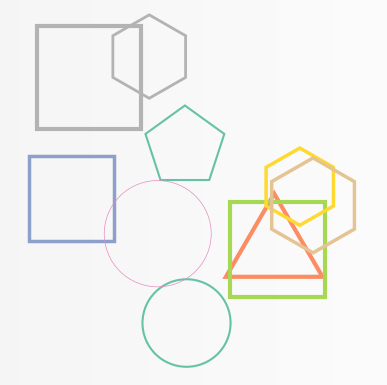[{"shape": "circle", "thickness": 1.5, "radius": 0.57, "center": [0.481, 0.161]}, {"shape": "pentagon", "thickness": 1.5, "radius": 0.53, "center": [0.477, 0.619]}, {"shape": "triangle", "thickness": 3, "radius": 0.72, "center": [0.708, 0.353]}, {"shape": "square", "thickness": 2.5, "radius": 0.55, "center": [0.184, 0.485]}, {"shape": "circle", "thickness": 0.5, "radius": 0.69, "center": [0.407, 0.393]}, {"shape": "square", "thickness": 3, "radius": 0.62, "center": [0.716, 0.352]}, {"shape": "hexagon", "thickness": 2.5, "radius": 0.5, "center": [0.774, 0.515]}, {"shape": "hexagon", "thickness": 2.5, "radius": 0.62, "center": [0.808, 0.467]}, {"shape": "hexagon", "thickness": 2, "radius": 0.54, "center": [0.385, 0.853]}, {"shape": "square", "thickness": 3, "radius": 0.67, "center": [0.23, 0.798]}]